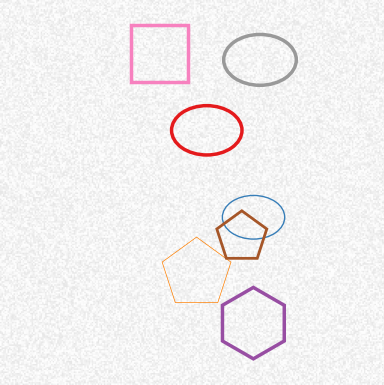[{"shape": "oval", "thickness": 2.5, "radius": 0.46, "center": [0.537, 0.662]}, {"shape": "oval", "thickness": 1, "radius": 0.4, "center": [0.659, 0.436]}, {"shape": "hexagon", "thickness": 2.5, "radius": 0.46, "center": [0.658, 0.161]}, {"shape": "pentagon", "thickness": 0.5, "radius": 0.47, "center": [0.511, 0.29]}, {"shape": "pentagon", "thickness": 2, "radius": 0.34, "center": [0.628, 0.384]}, {"shape": "square", "thickness": 2.5, "radius": 0.37, "center": [0.414, 0.861]}, {"shape": "oval", "thickness": 2.5, "radius": 0.47, "center": [0.675, 0.844]}]